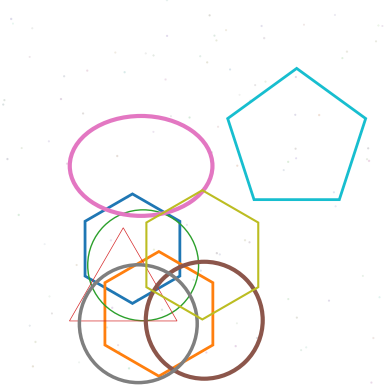[{"shape": "hexagon", "thickness": 2, "radius": 0.71, "center": [0.344, 0.354]}, {"shape": "hexagon", "thickness": 2, "radius": 0.81, "center": [0.413, 0.185]}, {"shape": "circle", "thickness": 1, "radius": 0.72, "center": [0.372, 0.311]}, {"shape": "triangle", "thickness": 0.5, "radius": 0.81, "center": [0.32, 0.247]}, {"shape": "circle", "thickness": 3, "radius": 0.76, "center": [0.531, 0.168]}, {"shape": "oval", "thickness": 3, "radius": 0.93, "center": [0.367, 0.569]}, {"shape": "circle", "thickness": 2.5, "radius": 0.77, "center": [0.359, 0.159]}, {"shape": "hexagon", "thickness": 1.5, "radius": 0.84, "center": [0.526, 0.338]}, {"shape": "pentagon", "thickness": 2, "radius": 0.94, "center": [0.771, 0.634]}]